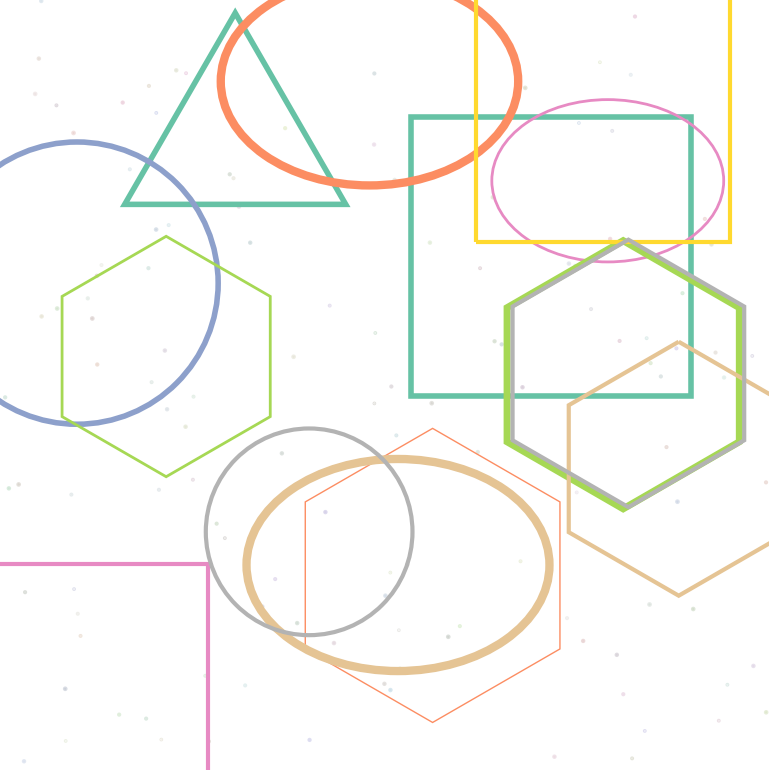[{"shape": "triangle", "thickness": 2, "radius": 0.83, "center": [0.305, 0.817]}, {"shape": "square", "thickness": 2, "radius": 0.91, "center": [0.715, 0.667]}, {"shape": "hexagon", "thickness": 0.5, "radius": 0.95, "center": [0.562, 0.253]}, {"shape": "oval", "thickness": 3, "radius": 0.97, "center": [0.48, 0.894]}, {"shape": "circle", "thickness": 2, "radius": 0.92, "center": [0.1, 0.632]}, {"shape": "oval", "thickness": 1, "radius": 0.75, "center": [0.789, 0.765]}, {"shape": "square", "thickness": 1.5, "radius": 0.79, "center": [0.112, 0.109]}, {"shape": "hexagon", "thickness": 1, "radius": 0.78, "center": [0.216, 0.537]}, {"shape": "hexagon", "thickness": 2.5, "radius": 0.87, "center": [0.809, 0.513]}, {"shape": "square", "thickness": 1.5, "radius": 0.82, "center": [0.783, 0.85]}, {"shape": "oval", "thickness": 3, "radius": 0.98, "center": [0.517, 0.266]}, {"shape": "hexagon", "thickness": 1.5, "radius": 0.82, "center": [0.881, 0.391]}, {"shape": "circle", "thickness": 1.5, "radius": 0.67, "center": [0.401, 0.309]}, {"shape": "hexagon", "thickness": 1.5, "radius": 0.87, "center": [0.816, 0.515]}]